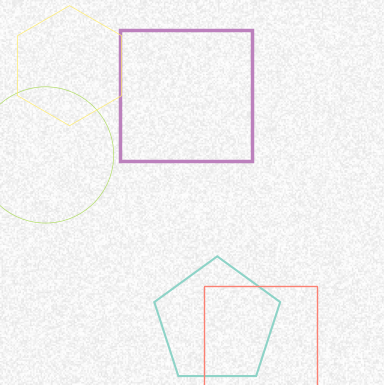[{"shape": "pentagon", "thickness": 1.5, "radius": 0.86, "center": [0.564, 0.162]}, {"shape": "square", "thickness": 1, "radius": 0.74, "center": [0.677, 0.109]}, {"shape": "circle", "thickness": 0.5, "radius": 0.88, "center": [0.118, 0.598]}, {"shape": "square", "thickness": 2.5, "radius": 0.85, "center": [0.484, 0.752]}, {"shape": "hexagon", "thickness": 0.5, "radius": 0.78, "center": [0.181, 0.829]}]